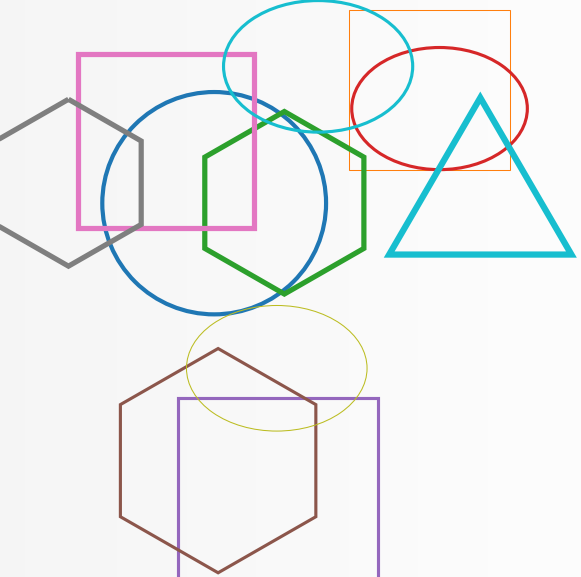[{"shape": "circle", "thickness": 2, "radius": 0.96, "center": [0.368, 0.647]}, {"shape": "square", "thickness": 0.5, "radius": 0.7, "center": [0.739, 0.844]}, {"shape": "hexagon", "thickness": 2.5, "radius": 0.79, "center": [0.489, 0.648]}, {"shape": "oval", "thickness": 1.5, "radius": 0.76, "center": [0.756, 0.811]}, {"shape": "square", "thickness": 1.5, "radius": 0.86, "center": [0.477, 0.138]}, {"shape": "hexagon", "thickness": 1.5, "radius": 0.97, "center": [0.375, 0.201]}, {"shape": "square", "thickness": 2.5, "radius": 0.75, "center": [0.286, 0.755]}, {"shape": "hexagon", "thickness": 2.5, "radius": 0.72, "center": [0.118, 0.683]}, {"shape": "oval", "thickness": 0.5, "radius": 0.78, "center": [0.476, 0.361]}, {"shape": "oval", "thickness": 1.5, "radius": 0.81, "center": [0.547, 0.884]}, {"shape": "triangle", "thickness": 3, "radius": 0.91, "center": [0.826, 0.649]}]